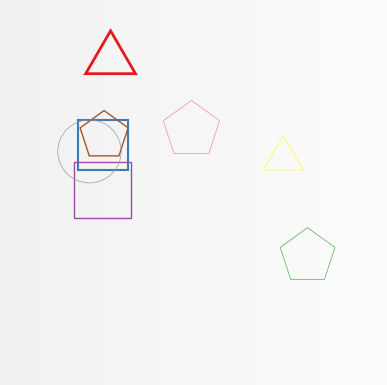[{"shape": "triangle", "thickness": 2, "radius": 0.37, "center": [0.285, 0.846]}, {"shape": "square", "thickness": 1.5, "radius": 0.33, "center": [0.266, 0.623]}, {"shape": "pentagon", "thickness": 0.5, "radius": 0.37, "center": [0.794, 0.334]}, {"shape": "square", "thickness": 1, "radius": 0.37, "center": [0.265, 0.507]}, {"shape": "triangle", "thickness": 0.5, "radius": 0.3, "center": [0.731, 0.588]}, {"shape": "pentagon", "thickness": 1, "radius": 0.33, "center": [0.269, 0.648]}, {"shape": "pentagon", "thickness": 0.5, "radius": 0.38, "center": [0.494, 0.663]}, {"shape": "circle", "thickness": 0.5, "radius": 0.41, "center": [0.231, 0.607]}]